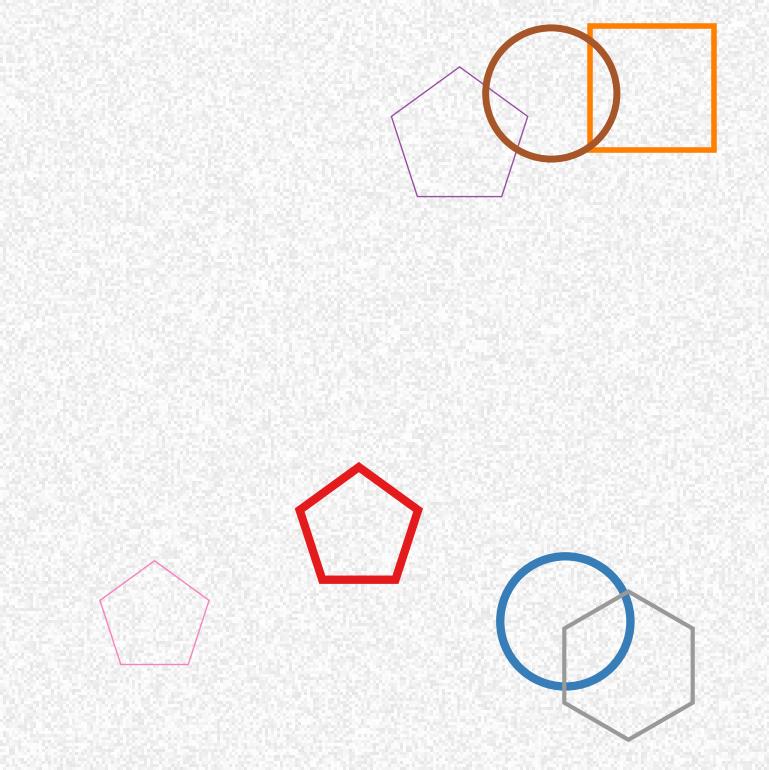[{"shape": "pentagon", "thickness": 3, "radius": 0.4, "center": [0.466, 0.313]}, {"shape": "circle", "thickness": 3, "radius": 0.42, "center": [0.734, 0.193]}, {"shape": "pentagon", "thickness": 0.5, "radius": 0.47, "center": [0.597, 0.82]}, {"shape": "square", "thickness": 2, "radius": 0.4, "center": [0.847, 0.886]}, {"shape": "circle", "thickness": 2.5, "radius": 0.43, "center": [0.716, 0.879]}, {"shape": "pentagon", "thickness": 0.5, "radius": 0.37, "center": [0.201, 0.197]}, {"shape": "hexagon", "thickness": 1.5, "radius": 0.48, "center": [0.816, 0.136]}]